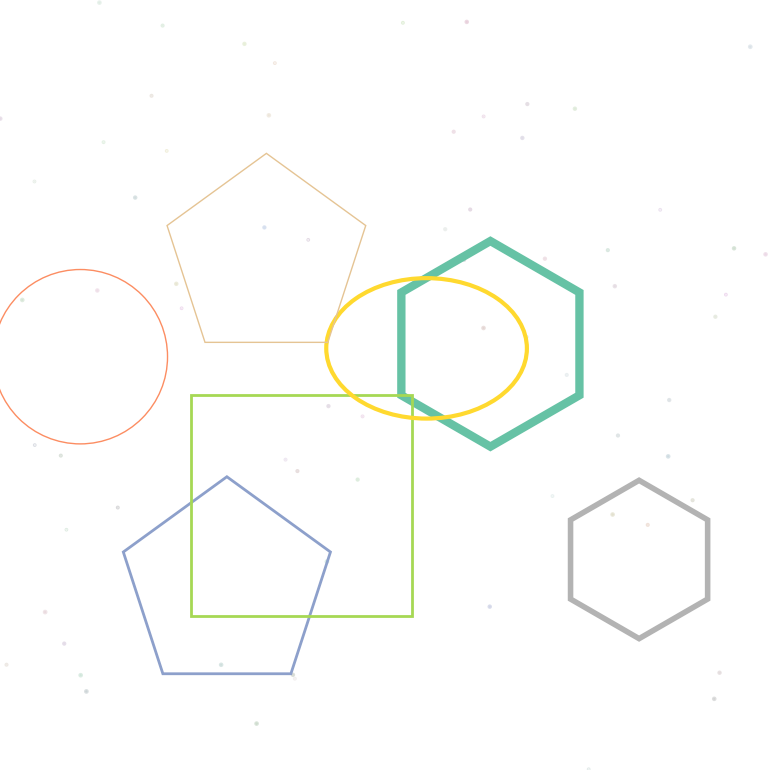[{"shape": "hexagon", "thickness": 3, "radius": 0.67, "center": [0.637, 0.553]}, {"shape": "circle", "thickness": 0.5, "radius": 0.57, "center": [0.104, 0.537]}, {"shape": "pentagon", "thickness": 1, "radius": 0.71, "center": [0.295, 0.239]}, {"shape": "square", "thickness": 1, "radius": 0.72, "center": [0.391, 0.343]}, {"shape": "oval", "thickness": 1.5, "radius": 0.65, "center": [0.554, 0.548]}, {"shape": "pentagon", "thickness": 0.5, "radius": 0.68, "center": [0.346, 0.665]}, {"shape": "hexagon", "thickness": 2, "radius": 0.51, "center": [0.83, 0.273]}]